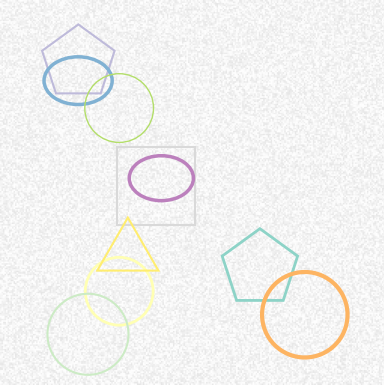[{"shape": "pentagon", "thickness": 2, "radius": 0.52, "center": [0.675, 0.303]}, {"shape": "circle", "thickness": 2, "radius": 0.44, "center": [0.31, 0.244]}, {"shape": "pentagon", "thickness": 1.5, "radius": 0.49, "center": [0.203, 0.838]}, {"shape": "oval", "thickness": 2.5, "radius": 0.44, "center": [0.203, 0.791]}, {"shape": "circle", "thickness": 3, "radius": 0.56, "center": [0.792, 0.183]}, {"shape": "circle", "thickness": 1, "radius": 0.45, "center": [0.31, 0.719]}, {"shape": "square", "thickness": 1.5, "radius": 0.5, "center": [0.405, 0.516]}, {"shape": "oval", "thickness": 2.5, "radius": 0.42, "center": [0.419, 0.537]}, {"shape": "circle", "thickness": 1.5, "radius": 0.53, "center": [0.228, 0.132]}, {"shape": "triangle", "thickness": 1.5, "radius": 0.46, "center": [0.332, 0.343]}]